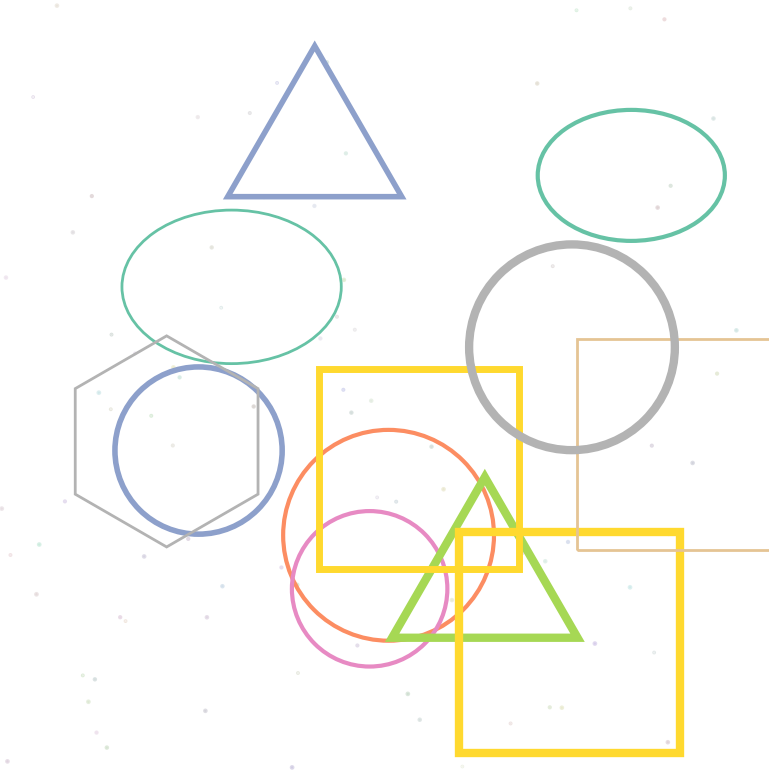[{"shape": "oval", "thickness": 1.5, "radius": 0.61, "center": [0.82, 0.772]}, {"shape": "oval", "thickness": 1, "radius": 0.71, "center": [0.301, 0.627]}, {"shape": "circle", "thickness": 1.5, "radius": 0.68, "center": [0.505, 0.305]}, {"shape": "circle", "thickness": 2, "radius": 0.54, "center": [0.258, 0.415]}, {"shape": "triangle", "thickness": 2, "radius": 0.65, "center": [0.409, 0.81]}, {"shape": "circle", "thickness": 1.5, "radius": 0.5, "center": [0.48, 0.235]}, {"shape": "triangle", "thickness": 3, "radius": 0.7, "center": [0.63, 0.241]}, {"shape": "square", "thickness": 3, "radius": 0.72, "center": [0.739, 0.165]}, {"shape": "square", "thickness": 2.5, "radius": 0.65, "center": [0.545, 0.391]}, {"shape": "square", "thickness": 1, "radius": 0.68, "center": [0.886, 0.423]}, {"shape": "hexagon", "thickness": 1, "radius": 0.69, "center": [0.216, 0.427]}, {"shape": "circle", "thickness": 3, "radius": 0.67, "center": [0.743, 0.549]}]